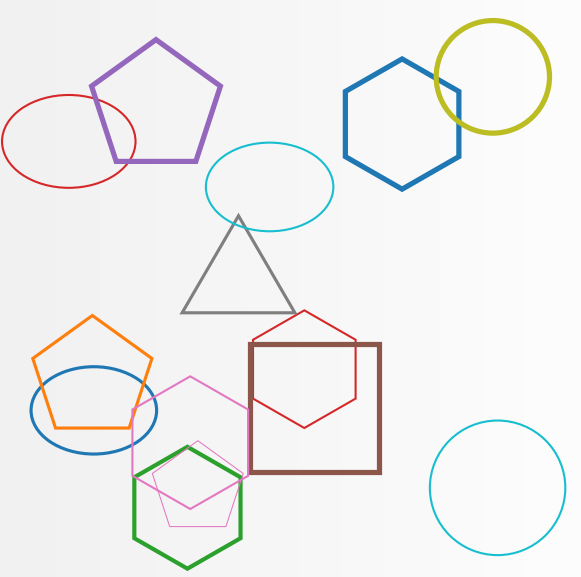[{"shape": "oval", "thickness": 1.5, "radius": 0.54, "center": [0.161, 0.289]}, {"shape": "hexagon", "thickness": 2.5, "radius": 0.56, "center": [0.692, 0.784]}, {"shape": "pentagon", "thickness": 1.5, "radius": 0.54, "center": [0.159, 0.345]}, {"shape": "hexagon", "thickness": 2, "radius": 0.53, "center": [0.322, 0.12]}, {"shape": "hexagon", "thickness": 1, "radius": 0.51, "center": [0.524, 0.36]}, {"shape": "oval", "thickness": 1, "radius": 0.57, "center": [0.118, 0.754]}, {"shape": "pentagon", "thickness": 2.5, "radius": 0.58, "center": [0.268, 0.814]}, {"shape": "square", "thickness": 2.5, "radius": 0.55, "center": [0.54, 0.293]}, {"shape": "hexagon", "thickness": 1, "radius": 0.57, "center": [0.327, 0.233]}, {"shape": "pentagon", "thickness": 0.5, "radius": 0.41, "center": [0.34, 0.154]}, {"shape": "triangle", "thickness": 1.5, "radius": 0.56, "center": [0.41, 0.513]}, {"shape": "circle", "thickness": 2.5, "radius": 0.49, "center": [0.848, 0.866]}, {"shape": "circle", "thickness": 1, "radius": 0.58, "center": [0.856, 0.154]}, {"shape": "oval", "thickness": 1, "radius": 0.55, "center": [0.464, 0.675]}]